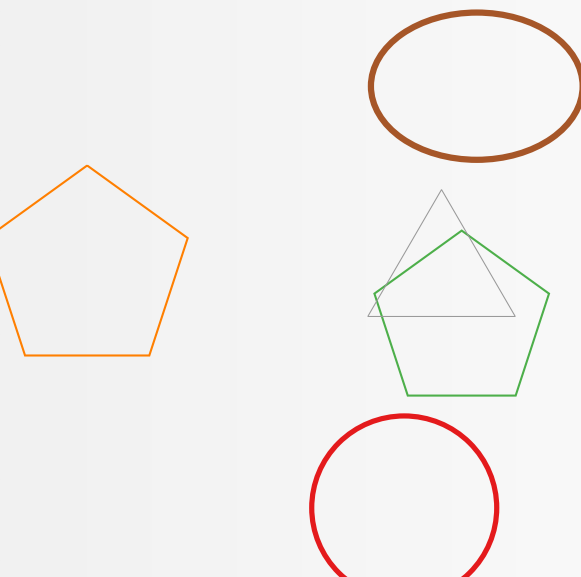[{"shape": "circle", "thickness": 2.5, "radius": 0.8, "center": [0.695, 0.12]}, {"shape": "pentagon", "thickness": 1, "radius": 0.79, "center": [0.794, 0.442]}, {"shape": "pentagon", "thickness": 1, "radius": 0.91, "center": [0.15, 0.531]}, {"shape": "oval", "thickness": 3, "radius": 0.91, "center": [0.82, 0.85]}, {"shape": "triangle", "thickness": 0.5, "radius": 0.73, "center": [0.76, 0.524]}]